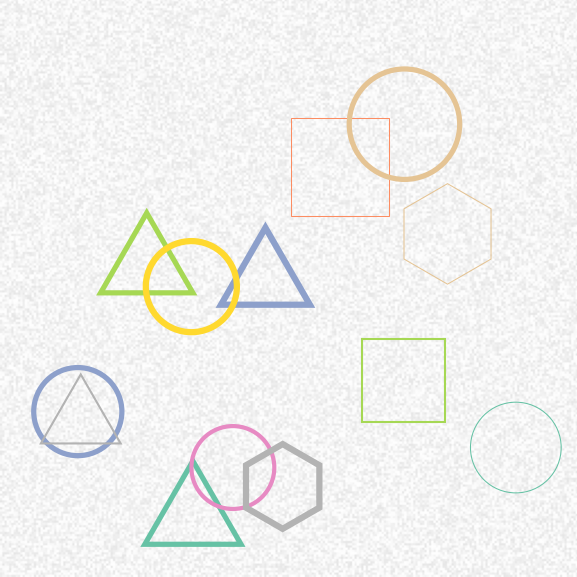[{"shape": "triangle", "thickness": 2.5, "radius": 0.48, "center": [0.334, 0.105]}, {"shape": "circle", "thickness": 0.5, "radius": 0.39, "center": [0.893, 0.224]}, {"shape": "square", "thickness": 0.5, "radius": 0.42, "center": [0.589, 0.71]}, {"shape": "triangle", "thickness": 3, "radius": 0.44, "center": [0.46, 0.516]}, {"shape": "circle", "thickness": 2.5, "radius": 0.38, "center": [0.135, 0.286]}, {"shape": "circle", "thickness": 2, "radius": 0.36, "center": [0.403, 0.19]}, {"shape": "triangle", "thickness": 2.5, "radius": 0.46, "center": [0.254, 0.538]}, {"shape": "square", "thickness": 1, "radius": 0.36, "center": [0.698, 0.341]}, {"shape": "circle", "thickness": 3, "radius": 0.39, "center": [0.331, 0.503]}, {"shape": "circle", "thickness": 2.5, "radius": 0.48, "center": [0.7, 0.784]}, {"shape": "hexagon", "thickness": 0.5, "radius": 0.44, "center": [0.775, 0.594]}, {"shape": "hexagon", "thickness": 3, "radius": 0.37, "center": [0.489, 0.157]}, {"shape": "triangle", "thickness": 1, "radius": 0.4, "center": [0.14, 0.271]}]